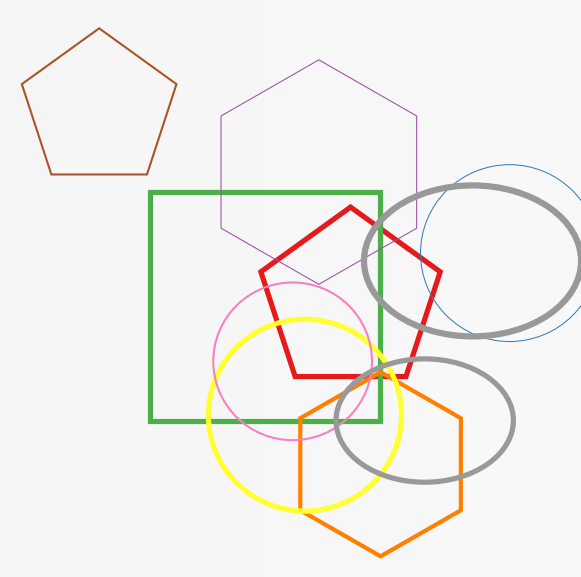[{"shape": "pentagon", "thickness": 2.5, "radius": 0.81, "center": [0.603, 0.478]}, {"shape": "circle", "thickness": 0.5, "radius": 0.77, "center": [0.877, 0.561]}, {"shape": "square", "thickness": 2.5, "radius": 0.99, "center": [0.456, 0.468]}, {"shape": "hexagon", "thickness": 0.5, "radius": 0.97, "center": [0.549, 0.701]}, {"shape": "hexagon", "thickness": 2, "radius": 0.8, "center": [0.655, 0.195]}, {"shape": "circle", "thickness": 2.5, "radius": 0.83, "center": [0.525, 0.28]}, {"shape": "pentagon", "thickness": 1, "radius": 0.7, "center": [0.171, 0.81]}, {"shape": "circle", "thickness": 1, "radius": 0.68, "center": [0.503, 0.373]}, {"shape": "oval", "thickness": 2.5, "radius": 0.76, "center": [0.731, 0.271]}, {"shape": "oval", "thickness": 3, "radius": 0.93, "center": [0.813, 0.547]}]